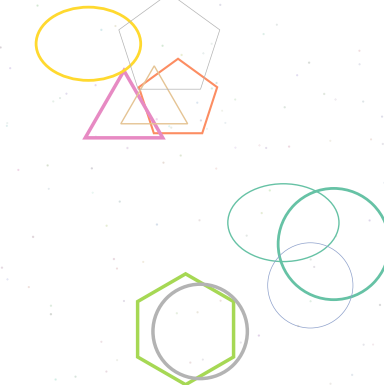[{"shape": "oval", "thickness": 1, "radius": 0.72, "center": [0.736, 0.422]}, {"shape": "circle", "thickness": 2, "radius": 0.72, "center": [0.867, 0.366]}, {"shape": "pentagon", "thickness": 1.5, "radius": 0.53, "center": [0.462, 0.74]}, {"shape": "circle", "thickness": 0.5, "radius": 0.55, "center": [0.806, 0.259]}, {"shape": "triangle", "thickness": 2.5, "radius": 0.58, "center": [0.322, 0.7]}, {"shape": "hexagon", "thickness": 2.5, "radius": 0.72, "center": [0.482, 0.145]}, {"shape": "oval", "thickness": 2, "radius": 0.68, "center": [0.23, 0.886]}, {"shape": "triangle", "thickness": 1, "radius": 0.5, "center": [0.401, 0.729]}, {"shape": "pentagon", "thickness": 0.5, "radius": 0.69, "center": [0.44, 0.88]}, {"shape": "circle", "thickness": 2.5, "radius": 0.61, "center": [0.52, 0.139]}]